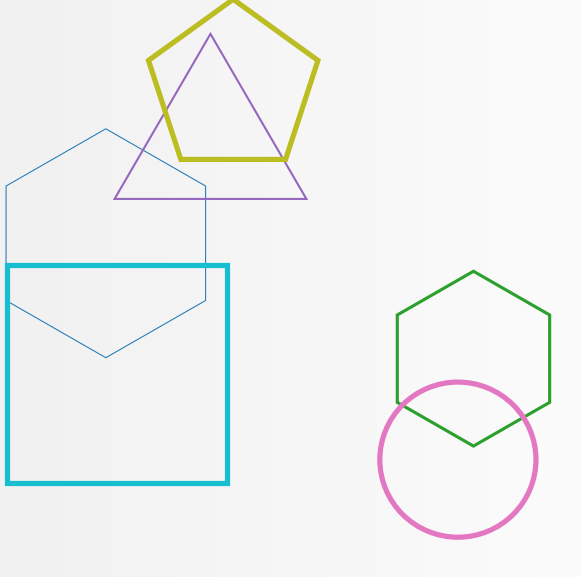[{"shape": "hexagon", "thickness": 0.5, "radius": 0.99, "center": [0.182, 0.578]}, {"shape": "hexagon", "thickness": 1.5, "radius": 0.76, "center": [0.815, 0.378]}, {"shape": "triangle", "thickness": 1, "radius": 0.95, "center": [0.362, 0.75]}, {"shape": "circle", "thickness": 2.5, "radius": 0.67, "center": [0.788, 0.203]}, {"shape": "pentagon", "thickness": 2.5, "radius": 0.77, "center": [0.401, 0.847]}, {"shape": "square", "thickness": 2.5, "radius": 0.94, "center": [0.201, 0.351]}]